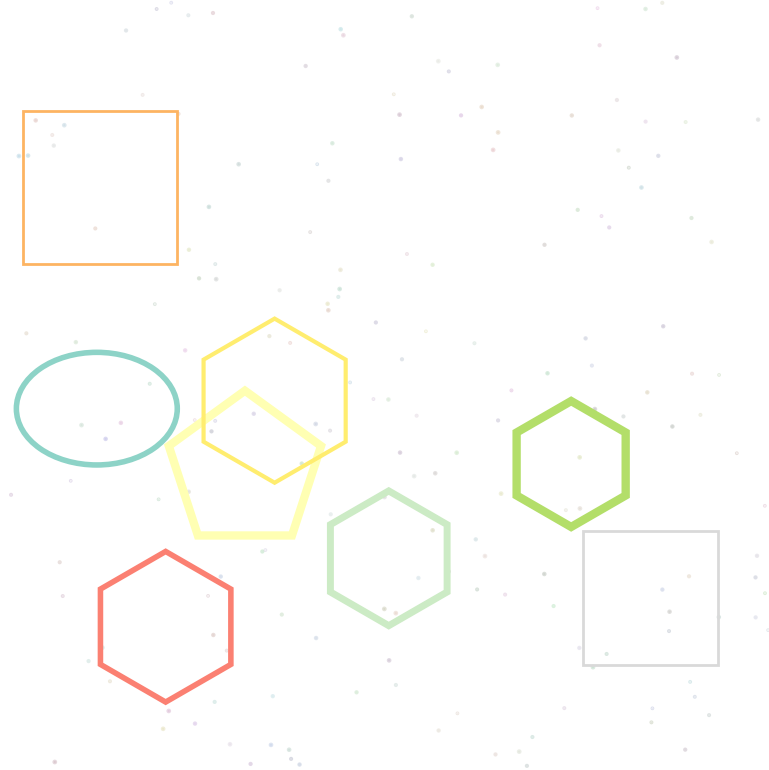[{"shape": "oval", "thickness": 2, "radius": 0.52, "center": [0.126, 0.469]}, {"shape": "pentagon", "thickness": 3, "radius": 0.52, "center": [0.318, 0.389]}, {"shape": "hexagon", "thickness": 2, "radius": 0.49, "center": [0.215, 0.186]}, {"shape": "square", "thickness": 1, "radius": 0.5, "center": [0.13, 0.757]}, {"shape": "hexagon", "thickness": 3, "radius": 0.41, "center": [0.742, 0.397]}, {"shape": "square", "thickness": 1, "radius": 0.44, "center": [0.845, 0.223]}, {"shape": "hexagon", "thickness": 2.5, "radius": 0.44, "center": [0.505, 0.275]}, {"shape": "hexagon", "thickness": 1.5, "radius": 0.53, "center": [0.357, 0.48]}]